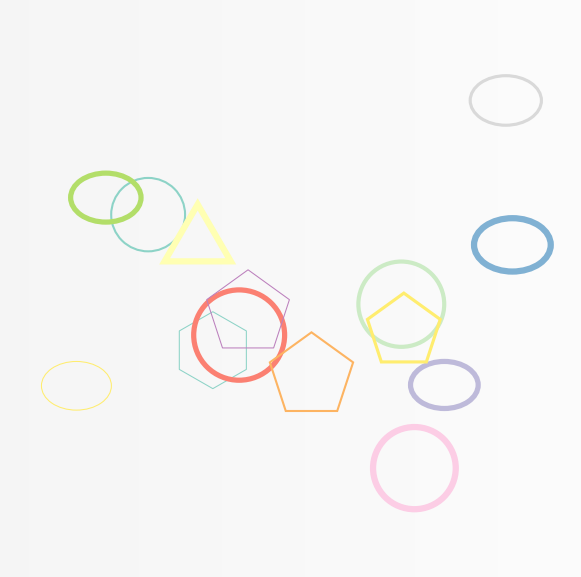[{"shape": "hexagon", "thickness": 0.5, "radius": 0.33, "center": [0.366, 0.393]}, {"shape": "circle", "thickness": 1, "radius": 0.32, "center": [0.255, 0.627]}, {"shape": "triangle", "thickness": 3, "radius": 0.33, "center": [0.34, 0.579]}, {"shape": "oval", "thickness": 2.5, "radius": 0.29, "center": [0.764, 0.333]}, {"shape": "circle", "thickness": 2.5, "radius": 0.39, "center": [0.411, 0.419]}, {"shape": "oval", "thickness": 3, "radius": 0.33, "center": [0.882, 0.575]}, {"shape": "pentagon", "thickness": 1, "radius": 0.38, "center": [0.536, 0.348]}, {"shape": "oval", "thickness": 2.5, "radius": 0.3, "center": [0.182, 0.657]}, {"shape": "circle", "thickness": 3, "radius": 0.36, "center": [0.713, 0.189]}, {"shape": "oval", "thickness": 1.5, "radius": 0.31, "center": [0.87, 0.825]}, {"shape": "pentagon", "thickness": 0.5, "radius": 0.37, "center": [0.427, 0.457]}, {"shape": "circle", "thickness": 2, "radius": 0.37, "center": [0.69, 0.472]}, {"shape": "pentagon", "thickness": 1.5, "radius": 0.33, "center": [0.695, 0.426]}, {"shape": "oval", "thickness": 0.5, "radius": 0.3, "center": [0.131, 0.331]}]